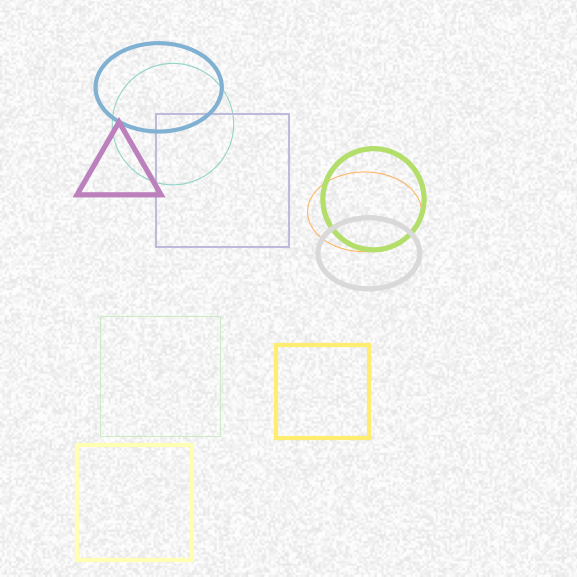[{"shape": "circle", "thickness": 0.5, "radius": 0.53, "center": [0.299, 0.784]}, {"shape": "square", "thickness": 2, "radius": 0.5, "center": [0.234, 0.128]}, {"shape": "square", "thickness": 1, "radius": 0.58, "center": [0.385, 0.687]}, {"shape": "oval", "thickness": 2, "radius": 0.55, "center": [0.275, 0.848]}, {"shape": "oval", "thickness": 0.5, "radius": 0.49, "center": [0.631, 0.632]}, {"shape": "circle", "thickness": 2.5, "radius": 0.44, "center": [0.647, 0.654]}, {"shape": "oval", "thickness": 2.5, "radius": 0.44, "center": [0.639, 0.561]}, {"shape": "triangle", "thickness": 2.5, "radius": 0.42, "center": [0.206, 0.704]}, {"shape": "square", "thickness": 0.5, "radius": 0.52, "center": [0.277, 0.348]}, {"shape": "square", "thickness": 2, "radius": 0.41, "center": [0.559, 0.321]}]